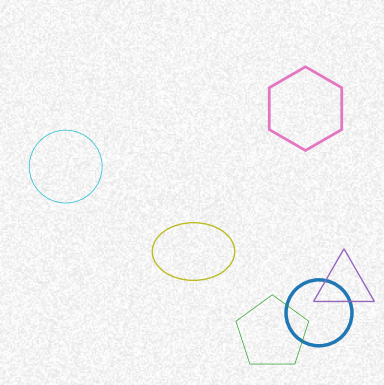[{"shape": "circle", "thickness": 2.5, "radius": 0.43, "center": [0.829, 0.187]}, {"shape": "pentagon", "thickness": 0.5, "radius": 0.5, "center": [0.707, 0.135]}, {"shape": "triangle", "thickness": 1, "radius": 0.46, "center": [0.893, 0.263]}, {"shape": "hexagon", "thickness": 2, "radius": 0.54, "center": [0.793, 0.718]}, {"shape": "oval", "thickness": 1, "radius": 0.54, "center": [0.503, 0.347]}, {"shape": "circle", "thickness": 0.5, "radius": 0.47, "center": [0.171, 0.567]}]